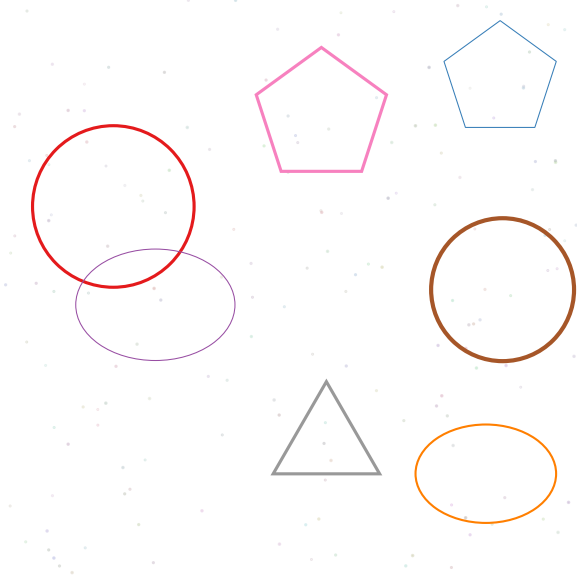[{"shape": "circle", "thickness": 1.5, "radius": 0.7, "center": [0.196, 0.642]}, {"shape": "pentagon", "thickness": 0.5, "radius": 0.51, "center": [0.866, 0.861]}, {"shape": "oval", "thickness": 0.5, "radius": 0.69, "center": [0.269, 0.471]}, {"shape": "oval", "thickness": 1, "radius": 0.61, "center": [0.841, 0.179]}, {"shape": "circle", "thickness": 2, "radius": 0.62, "center": [0.87, 0.498]}, {"shape": "pentagon", "thickness": 1.5, "radius": 0.59, "center": [0.556, 0.798]}, {"shape": "triangle", "thickness": 1.5, "radius": 0.53, "center": [0.565, 0.232]}]